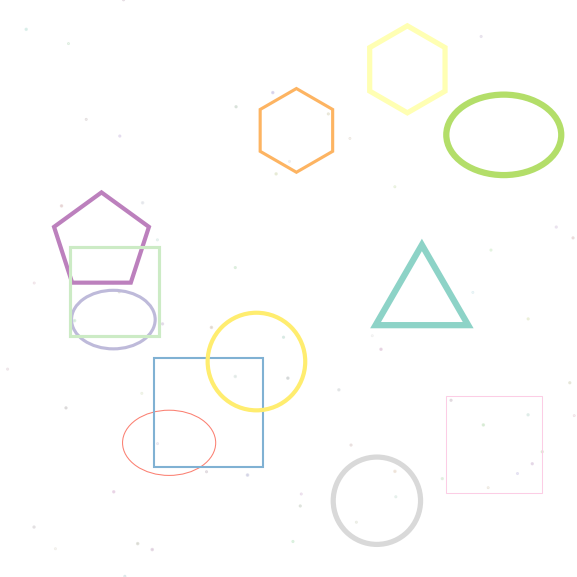[{"shape": "triangle", "thickness": 3, "radius": 0.46, "center": [0.731, 0.482]}, {"shape": "hexagon", "thickness": 2.5, "radius": 0.38, "center": [0.705, 0.879]}, {"shape": "oval", "thickness": 1.5, "radius": 0.36, "center": [0.196, 0.446]}, {"shape": "oval", "thickness": 0.5, "radius": 0.4, "center": [0.293, 0.232]}, {"shape": "square", "thickness": 1, "radius": 0.47, "center": [0.361, 0.285]}, {"shape": "hexagon", "thickness": 1.5, "radius": 0.36, "center": [0.513, 0.773]}, {"shape": "oval", "thickness": 3, "radius": 0.5, "center": [0.872, 0.766]}, {"shape": "square", "thickness": 0.5, "radius": 0.42, "center": [0.855, 0.23]}, {"shape": "circle", "thickness": 2.5, "radius": 0.38, "center": [0.653, 0.132]}, {"shape": "pentagon", "thickness": 2, "radius": 0.43, "center": [0.176, 0.58]}, {"shape": "square", "thickness": 1.5, "radius": 0.39, "center": [0.198, 0.495]}, {"shape": "circle", "thickness": 2, "radius": 0.42, "center": [0.444, 0.373]}]